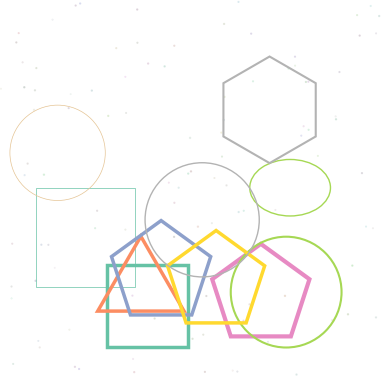[{"shape": "square", "thickness": 0.5, "radius": 0.64, "center": [0.222, 0.383]}, {"shape": "square", "thickness": 2.5, "radius": 0.53, "center": [0.384, 0.206]}, {"shape": "triangle", "thickness": 2.5, "radius": 0.65, "center": [0.366, 0.257]}, {"shape": "pentagon", "thickness": 2.5, "radius": 0.68, "center": [0.418, 0.292]}, {"shape": "pentagon", "thickness": 3, "radius": 0.66, "center": [0.677, 0.234]}, {"shape": "circle", "thickness": 1.5, "radius": 0.72, "center": [0.743, 0.241]}, {"shape": "oval", "thickness": 1, "radius": 0.52, "center": [0.754, 0.512]}, {"shape": "pentagon", "thickness": 2.5, "radius": 0.66, "center": [0.561, 0.269]}, {"shape": "circle", "thickness": 0.5, "radius": 0.62, "center": [0.15, 0.603]}, {"shape": "hexagon", "thickness": 1.5, "radius": 0.69, "center": [0.7, 0.715]}, {"shape": "circle", "thickness": 1, "radius": 0.74, "center": [0.525, 0.429]}]